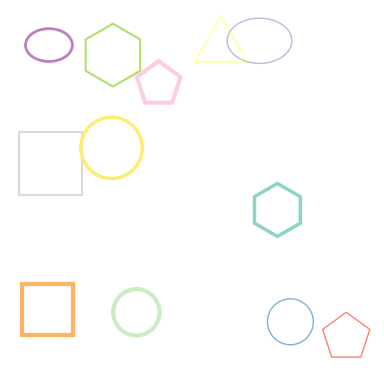[{"shape": "hexagon", "thickness": 2.5, "radius": 0.34, "center": [0.721, 0.455]}, {"shape": "triangle", "thickness": 1.5, "radius": 0.4, "center": [0.574, 0.878]}, {"shape": "oval", "thickness": 1, "radius": 0.42, "center": [0.674, 0.894]}, {"shape": "pentagon", "thickness": 1, "radius": 0.32, "center": [0.899, 0.125]}, {"shape": "circle", "thickness": 1, "radius": 0.3, "center": [0.754, 0.164]}, {"shape": "square", "thickness": 3, "radius": 0.33, "center": [0.123, 0.196]}, {"shape": "hexagon", "thickness": 1.5, "radius": 0.41, "center": [0.293, 0.857]}, {"shape": "pentagon", "thickness": 3, "radius": 0.3, "center": [0.412, 0.782]}, {"shape": "square", "thickness": 1.5, "radius": 0.41, "center": [0.131, 0.575]}, {"shape": "oval", "thickness": 2, "radius": 0.3, "center": [0.127, 0.883]}, {"shape": "circle", "thickness": 3, "radius": 0.3, "center": [0.354, 0.189]}, {"shape": "circle", "thickness": 2.5, "radius": 0.4, "center": [0.29, 0.616]}]